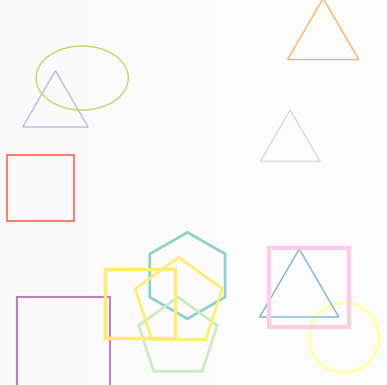[{"shape": "hexagon", "thickness": 2, "radius": 0.56, "center": [0.484, 0.284]}, {"shape": "circle", "thickness": 2.5, "radius": 0.45, "center": [0.888, 0.123]}, {"shape": "triangle", "thickness": 1, "radius": 0.49, "center": [0.143, 0.719]}, {"shape": "square", "thickness": 1.5, "radius": 0.43, "center": [0.105, 0.512]}, {"shape": "triangle", "thickness": 1, "radius": 0.59, "center": [0.772, 0.235]}, {"shape": "triangle", "thickness": 1, "radius": 0.53, "center": [0.834, 0.898]}, {"shape": "oval", "thickness": 1, "radius": 0.59, "center": [0.212, 0.797]}, {"shape": "square", "thickness": 3, "radius": 0.51, "center": [0.798, 0.253]}, {"shape": "triangle", "thickness": 1, "radius": 0.45, "center": [0.749, 0.625]}, {"shape": "square", "thickness": 1.5, "radius": 0.6, "center": [0.164, 0.108]}, {"shape": "pentagon", "thickness": 2, "radius": 0.53, "center": [0.459, 0.122]}, {"shape": "square", "thickness": 2.5, "radius": 0.45, "center": [0.362, 0.212]}, {"shape": "pentagon", "thickness": 2, "radius": 0.59, "center": [0.461, 0.213]}]